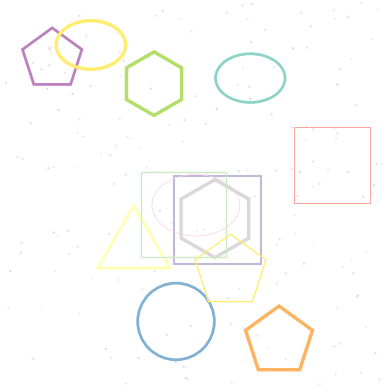[{"shape": "oval", "thickness": 2, "radius": 0.45, "center": [0.65, 0.797]}, {"shape": "triangle", "thickness": 2, "radius": 0.54, "center": [0.347, 0.358]}, {"shape": "square", "thickness": 1.5, "radius": 0.57, "center": [0.565, 0.429]}, {"shape": "square", "thickness": 0.5, "radius": 0.49, "center": [0.863, 0.572]}, {"shape": "circle", "thickness": 2, "radius": 0.5, "center": [0.457, 0.165]}, {"shape": "pentagon", "thickness": 2.5, "radius": 0.46, "center": [0.725, 0.114]}, {"shape": "hexagon", "thickness": 2.5, "radius": 0.41, "center": [0.4, 0.783]}, {"shape": "oval", "thickness": 0.5, "radius": 0.57, "center": [0.509, 0.467]}, {"shape": "hexagon", "thickness": 2.5, "radius": 0.51, "center": [0.558, 0.432]}, {"shape": "pentagon", "thickness": 2, "radius": 0.41, "center": [0.136, 0.846]}, {"shape": "square", "thickness": 1, "radius": 0.55, "center": [0.476, 0.442]}, {"shape": "pentagon", "thickness": 1, "radius": 0.48, "center": [0.599, 0.295]}, {"shape": "oval", "thickness": 2.5, "radius": 0.45, "center": [0.236, 0.883]}]